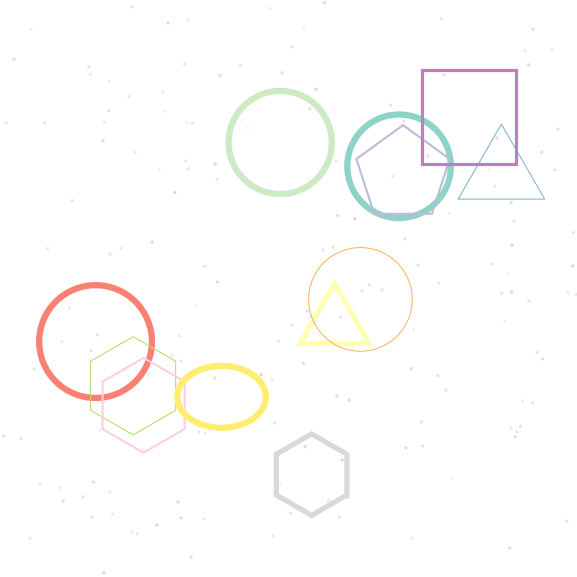[{"shape": "circle", "thickness": 3, "radius": 0.45, "center": [0.691, 0.711]}, {"shape": "triangle", "thickness": 2.5, "radius": 0.34, "center": [0.579, 0.439]}, {"shape": "pentagon", "thickness": 1, "radius": 0.42, "center": [0.698, 0.698]}, {"shape": "circle", "thickness": 3, "radius": 0.49, "center": [0.165, 0.408]}, {"shape": "triangle", "thickness": 0.5, "radius": 0.43, "center": [0.868, 0.698]}, {"shape": "circle", "thickness": 0.5, "radius": 0.45, "center": [0.624, 0.481]}, {"shape": "hexagon", "thickness": 0.5, "radius": 0.43, "center": [0.231, 0.331]}, {"shape": "hexagon", "thickness": 1, "radius": 0.41, "center": [0.249, 0.297]}, {"shape": "hexagon", "thickness": 2.5, "radius": 0.35, "center": [0.54, 0.177]}, {"shape": "square", "thickness": 1.5, "radius": 0.41, "center": [0.812, 0.797]}, {"shape": "circle", "thickness": 3, "radius": 0.45, "center": [0.485, 0.752]}, {"shape": "oval", "thickness": 3, "radius": 0.38, "center": [0.384, 0.312]}]